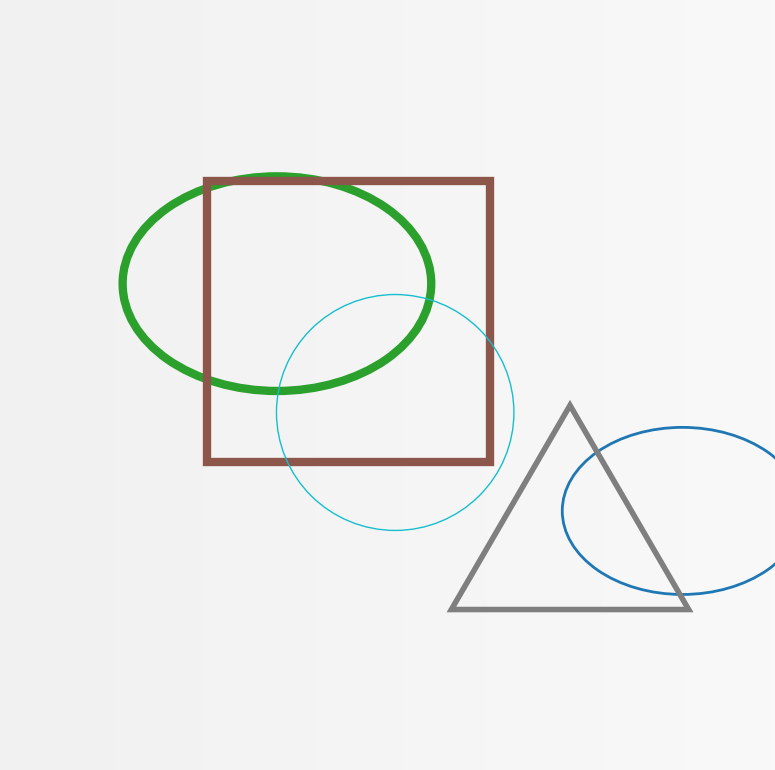[{"shape": "oval", "thickness": 1, "radius": 0.78, "center": [0.881, 0.336]}, {"shape": "oval", "thickness": 3, "radius": 1.0, "center": [0.357, 0.632]}, {"shape": "square", "thickness": 3, "radius": 0.91, "center": [0.45, 0.582]}, {"shape": "triangle", "thickness": 2, "radius": 0.88, "center": [0.735, 0.297]}, {"shape": "circle", "thickness": 0.5, "radius": 0.77, "center": [0.51, 0.464]}]